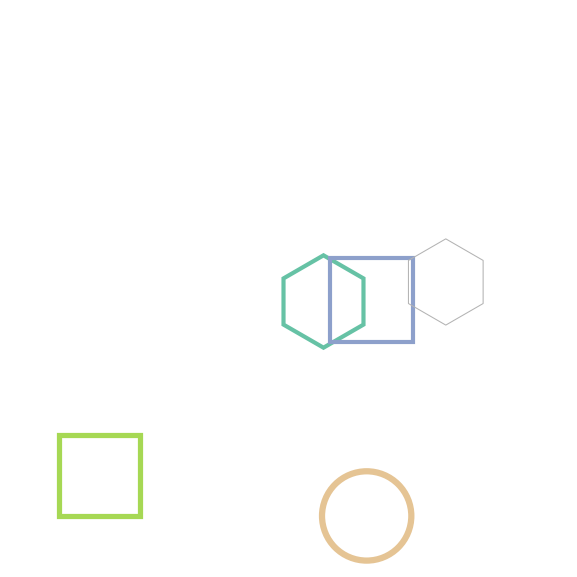[{"shape": "hexagon", "thickness": 2, "radius": 0.4, "center": [0.56, 0.477]}, {"shape": "square", "thickness": 2, "radius": 0.36, "center": [0.644, 0.479]}, {"shape": "square", "thickness": 2.5, "radius": 0.35, "center": [0.173, 0.176]}, {"shape": "circle", "thickness": 3, "radius": 0.39, "center": [0.635, 0.106]}, {"shape": "hexagon", "thickness": 0.5, "radius": 0.37, "center": [0.772, 0.511]}]